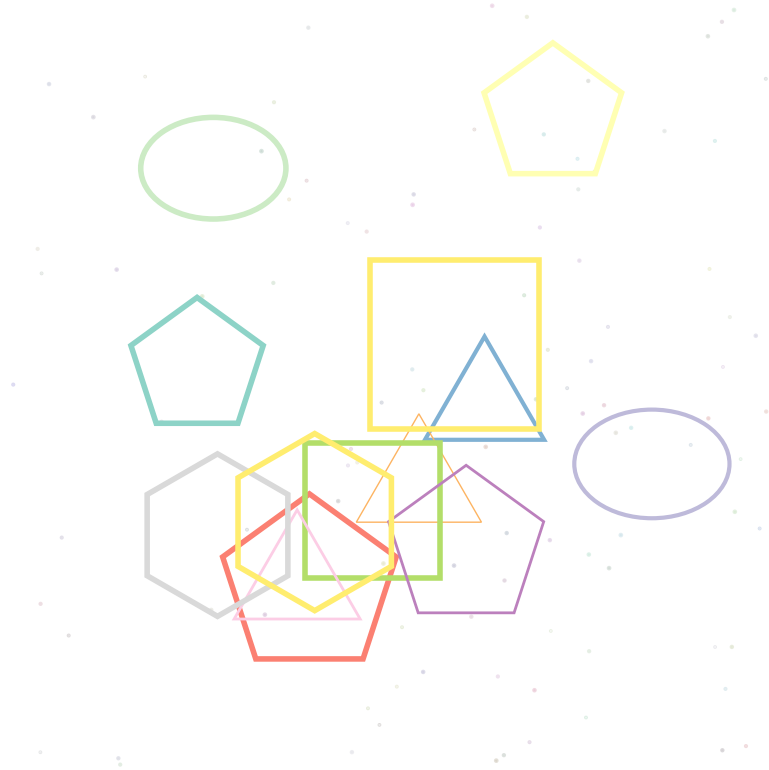[{"shape": "pentagon", "thickness": 2, "radius": 0.45, "center": [0.256, 0.523]}, {"shape": "pentagon", "thickness": 2, "radius": 0.47, "center": [0.718, 0.85]}, {"shape": "oval", "thickness": 1.5, "radius": 0.5, "center": [0.847, 0.397]}, {"shape": "pentagon", "thickness": 2, "radius": 0.59, "center": [0.402, 0.24]}, {"shape": "triangle", "thickness": 1.5, "radius": 0.45, "center": [0.629, 0.474]}, {"shape": "triangle", "thickness": 0.5, "radius": 0.47, "center": [0.544, 0.369]}, {"shape": "square", "thickness": 2, "radius": 0.44, "center": [0.484, 0.337]}, {"shape": "triangle", "thickness": 1, "radius": 0.47, "center": [0.386, 0.243]}, {"shape": "hexagon", "thickness": 2, "radius": 0.53, "center": [0.282, 0.305]}, {"shape": "pentagon", "thickness": 1, "radius": 0.53, "center": [0.605, 0.29]}, {"shape": "oval", "thickness": 2, "radius": 0.47, "center": [0.277, 0.782]}, {"shape": "square", "thickness": 2, "radius": 0.55, "center": [0.59, 0.552]}, {"shape": "hexagon", "thickness": 2, "radius": 0.57, "center": [0.409, 0.322]}]